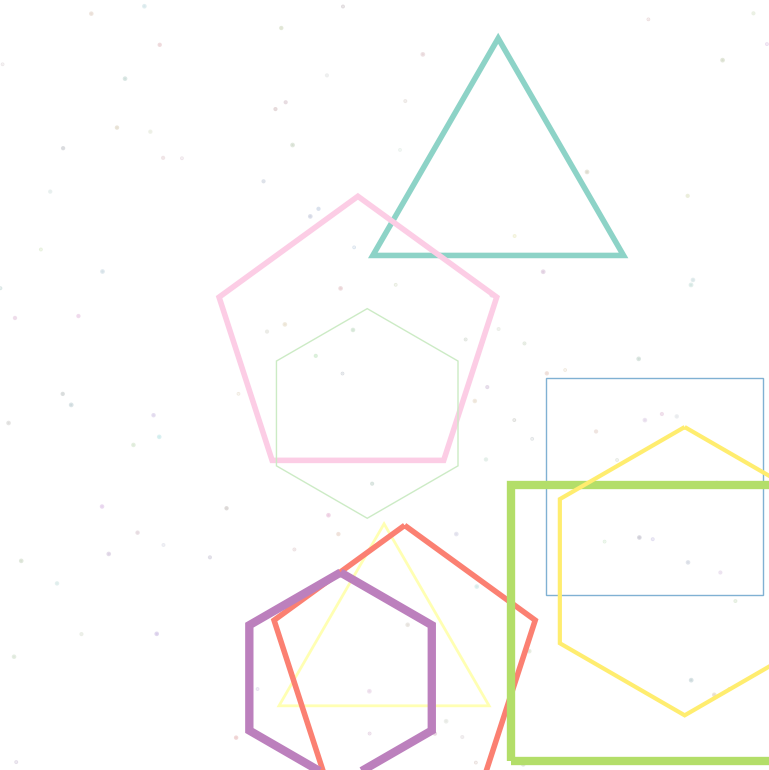[{"shape": "triangle", "thickness": 2, "radius": 0.94, "center": [0.647, 0.762]}, {"shape": "triangle", "thickness": 1, "radius": 0.79, "center": [0.499, 0.162]}, {"shape": "pentagon", "thickness": 2, "radius": 0.89, "center": [0.526, 0.139]}, {"shape": "square", "thickness": 0.5, "radius": 0.7, "center": [0.85, 0.368]}, {"shape": "square", "thickness": 3, "radius": 0.9, "center": [0.843, 0.191]}, {"shape": "pentagon", "thickness": 2, "radius": 0.95, "center": [0.465, 0.555]}, {"shape": "hexagon", "thickness": 3, "radius": 0.68, "center": [0.442, 0.12]}, {"shape": "hexagon", "thickness": 0.5, "radius": 0.68, "center": [0.477, 0.463]}, {"shape": "hexagon", "thickness": 1.5, "radius": 0.94, "center": [0.889, 0.258]}]